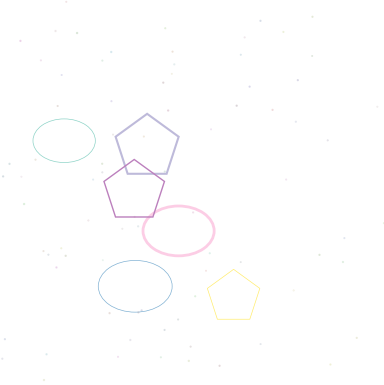[{"shape": "oval", "thickness": 0.5, "radius": 0.4, "center": [0.167, 0.634]}, {"shape": "pentagon", "thickness": 1.5, "radius": 0.43, "center": [0.382, 0.618]}, {"shape": "oval", "thickness": 0.5, "radius": 0.48, "center": [0.351, 0.256]}, {"shape": "oval", "thickness": 2, "radius": 0.46, "center": [0.464, 0.4]}, {"shape": "pentagon", "thickness": 1, "radius": 0.41, "center": [0.349, 0.503]}, {"shape": "pentagon", "thickness": 0.5, "radius": 0.36, "center": [0.607, 0.229]}]